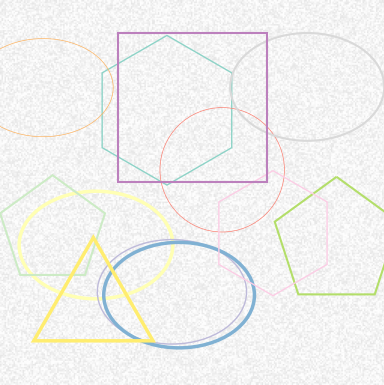[{"shape": "hexagon", "thickness": 1, "radius": 0.97, "center": [0.434, 0.714]}, {"shape": "oval", "thickness": 2.5, "radius": 1.0, "center": [0.249, 0.364]}, {"shape": "oval", "thickness": 1, "radius": 0.97, "center": [0.447, 0.242]}, {"shape": "circle", "thickness": 0.5, "radius": 0.81, "center": [0.577, 0.559]}, {"shape": "oval", "thickness": 2.5, "radius": 0.98, "center": [0.465, 0.233]}, {"shape": "oval", "thickness": 0.5, "radius": 0.91, "center": [0.112, 0.772]}, {"shape": "pentagon", "thickness": 1.5, "radius": 0.84, "center": [0.874, 0.372]}, {"shape": "hexagon", "thickness": 1, "radius": 0.81, "center": [0.709, 0.394]}, {"shape": "oval", "thickness": 1.5, "radius": 1.0, "center": [0.798, 0.774]}, {"shape": "square", "thickness": 1.5, "radius": 0.97, "center": [0.5, 0.721]}, {"shape": "pentagon", "thickness": 1.5, "radius": 0.72, "center": [0.137, 0.402]}, {"shape": "triangle", "thickness": 2.5, "radius": 0.89, "center": [0.243, 0.204]}]